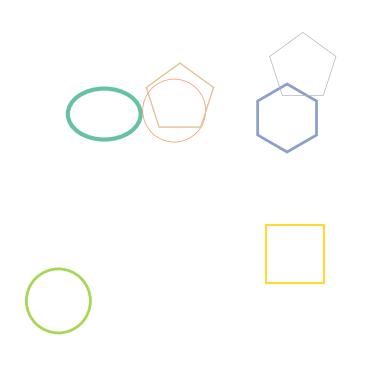[{"shape": "oval", "thickness": 3, "radius": 0.47, "center": [0.271, 0.704]}, {"shape": "circle", "thickness": 0.5, "radius": 0.41, "center": [0.453, 0.713]}, {"shape": "hexagon", "thickness": 2, "radius": 0.44, "center": [0.746, 0.693]}, {"shape": "circle", "thickness": 2, "radius": 0.42, "center": [0.152, 0.218]}, {"shape": "square", "thickness": 1.5, "radius": 0.38, "center": [0.766, 0.341]}, {"shape": "pentagon", "thickness": 1, "radius": 0.46, "center": [0.467, 0.744]}, {"shape": "pentagon", "thickness": 0.5, "radius": 0.45, "center": [0.787, 0.825]}]